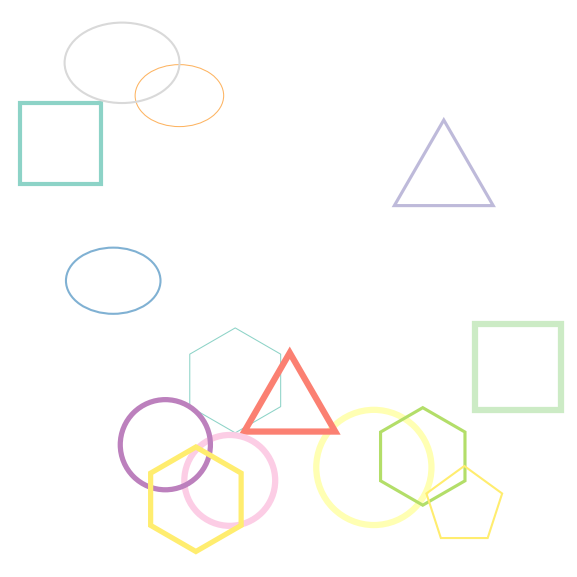[{"shape": "hexagon", "thickness": 0.5, "radius": 0.45, "center": [0.407, 0.34]}, {"shape": "square", "thickness": 2, "radius": 0.35, "center": [0.105, 0.75]}, {"shape": "circle", "thickness": 3, "radius": 0.5, "center": [0.647, 0.19]}, {"shape": "triangle", "thickness": 1.5, "radius": 0.49, "center": [0.768, 0.693]}, {"shape": "triangle", "thickness": 3, "radius": 0.45, "center": [0.502, 0.297]}, {"shape": "oval", "thickness": 1, "radius": 0.41, "center": [0.196, 0.513]}, {"shape": "oval", "thickness": 0.5, "radius": 0.38, "center": [0.311, 0.834]}, {"shape": "hexagon", "thickness": 1.5, "radius": 0.42, "center": [0.732, 0.209]}, {"shape": "circle", "thickness": 3, "radius": 0.39, "center": [0.398, 0.167]}, {"shape": "oval", "thickness": 1, "radius": 0.5, "center": [0.211, 0.89]}, {"shape": "circle", "thickness": 2.5, "radius": 0.39, "center": [0.286, 0.229]}, {"shape": "square", "thickness": 3, "radius": 0.37, "center": [0.897, 0.364]}, {"shape": "pentagon", "thickness": 1, "radius": 0.34, "center": [0.804, 0.123]}, {"shape": "hexagon", "thickness": 2.5, "radius": 0.45, "center": [0.339, 0.135]}]